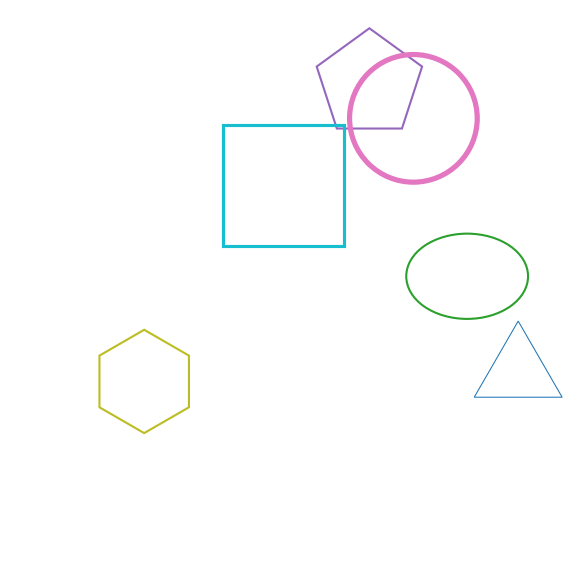[{"shape": "triangle", "thickness": 0.5, "radius": 0.44, "center": [0.897, 0.355]}, {"shape": "oval", "thickness": 1, "radius": 0.53, "center": [0.809, 0.521]}, {"shape": "pentagon", "thickness": 1, "radius": 0.48, "center": [0.64, 0.854]}, {"shape": "circle", "thickness": 2.5, "radius": 0.55, "center": [0.716, 0.794]}, {"shape": "hexagon", "thickness": 1, "radius": 0.45, "center": [0.25, 0.339]}, {"shape": "square", "thickness": 1.5, "radius": 0.52, "center": [0.491, 0.678]}]